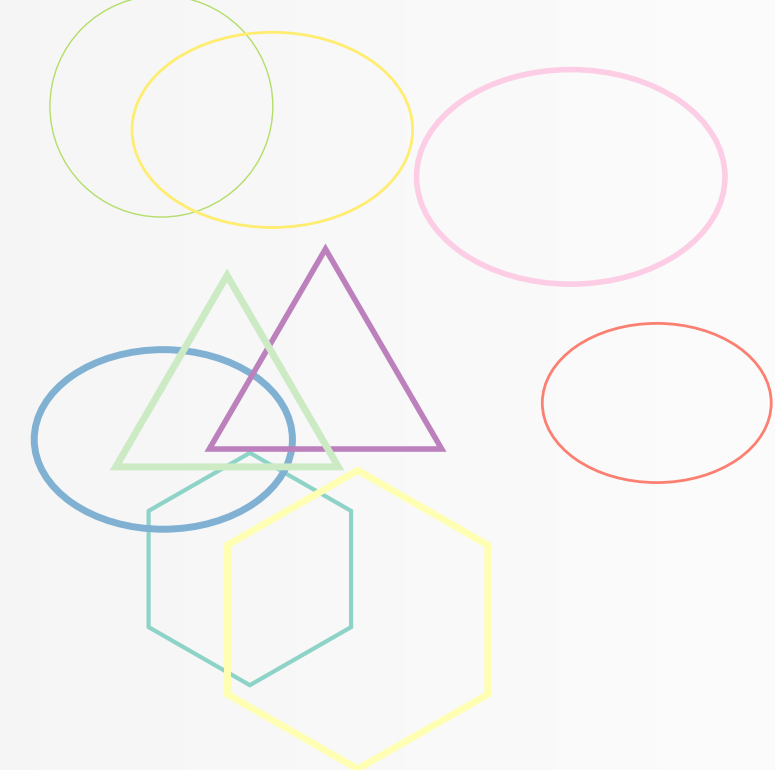[{"shape": "hexagon", "thickness": 1.5, "radius": 0.75, "center": [0.322, 0.261]}, {"shape": "hexagon", "thickness": 2.5, "radius": 0.97, "center": [0.462, 0.195]}, {"shape": "oval", "thickness": 1, "radius": 0.74, "center": [0.847, 0.477]}, {"shape": "oval", "thickness": 2.5, "radius": 0.83, "center": [0.211, 0.429]}, {"shape": "circle", "thickness": 0.5, "radius": 0.72, "center": [0.208, 0.862]}, {"shape": "oval", "thickness": 2, "radius": 0.99, "center": [0.736, 0.77]}, {"shape": "triangle", "thickness": 2, "radius": 0.87, "center": [0.42, 0.503]}, {"shape": "triangle", "thickness": 2.5, "radius": 0.83, "center": [0.293, 0.477]}, {"shape": "oval", "thickness": 1, "radius": 0.91, "center": [0.351, 0.831]}]